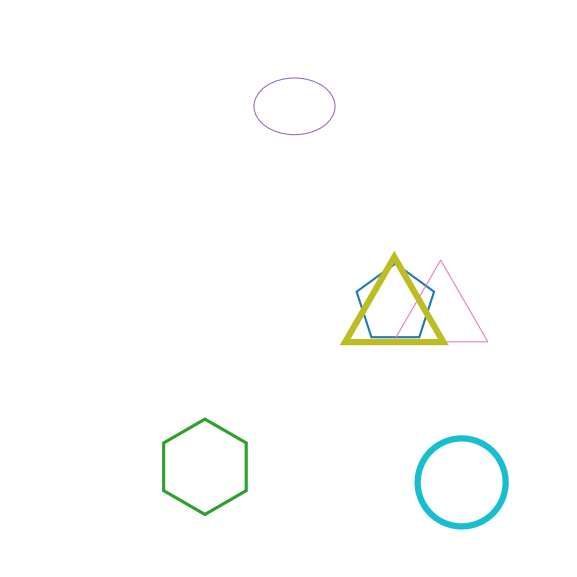[{"shape": "pentagon", "thickness": 1, "radius": 0.35, "center": [0.685, 0.472]}, {"shape": "hexagon", "thickness": 1.5, "radius": 0.41, "center": [0.355, 0.191]}, {"shape": "oval", "thickness": 0.5, "radius": 0.35, "center": [0.51, 0.815]}, {"shape": "triangle", "thickness": 0.5, "radius": 0.47, "center": [0.763, 0.454]}, {"shape": "triangle", "thickness": 3, "radius": 0.49, "center": [0.683, 0.456]}, {"shape": "circle", "thickness": 3, "radius": 0.38, "center": [0.799, 0.164]}]